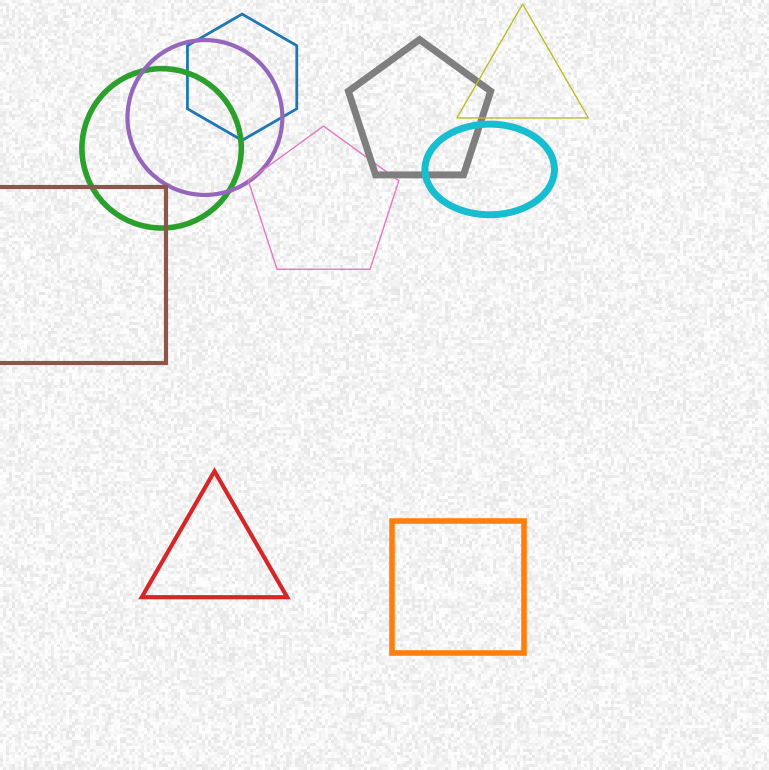[{"shape": "hexagon", "thickness": 1, "radius": 0.41, "center": [0.314, 0.9]}, {"shape": "square", "thickness": 2, "radius": 0.43, "center": [0.595, 0.238]}, {"shape": "circle", "thickness": 2, "radius": 0.52, "center": [0.21, 0.807]}, {"shape": "triangle", "thickness": 1.5, "radius": 0.55, "center": [0.279, 0.279]}, {"shape": "circle", "thickness": 1.5, "radius": 0.5, "center": [0.266, 0.847]}, {"shape": "square", "thickness": 1.5, "radius": 0.57, "center": [0.101, 0.643]}, {"shape": "pentagon", "thickness": 0.5, "radius": 0.51, "center": [0.42, 0.733]}, {"shape": "pentagon", "thickness": 2.5, "radius": 0.49, "center": [0.545, 0.851]}, {"shape": "triangle", "thickness": 0.5, "radius": 0.49, "center": [0.679, 0.896]}, {"shape": "oval", "thickness": 2.5, "radius": 0.42, "center": [0.636, 0.78]}]